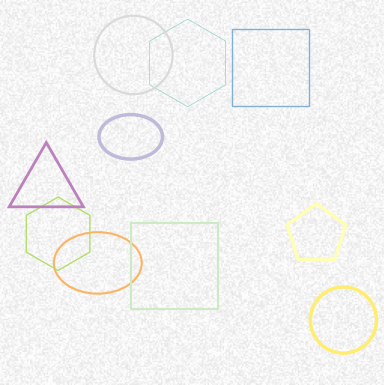[{"shape": "hexagon", "thickness": 0.5, "radius": 0.57, "center": [0.487, 0.837]}, {"shape": "pentagon", "thickness": 2.5, "radius": 0.4, "center": [0.822, 0.391]}, {"shape": "oval", "thickness": 2.5, "radius": 0.41, "center": [0.34, 0.645]}, {"shape": "square", "thickness": 1, "radius": 0.5, "center": [0.703, 0.825]}, {"shape": "oval", "thickness": 1.5, "radius": 0.57, "center": [0.254, 0.317]}, {"shape": "hexagon", "thickness": 1, "radius": 0.48, "center": [0.151, 0.393]}, {"shape": "circle", "thickness": 1.5, "radius": 0.51, "center": [0.346, 0.857]}, {"shape": "triangle", "thickness": 2, "radius": 0.56, "center": [0.12, 0.518]}, {"shape": "square", "thickness": 1.5, "radius": 0.56, "center": [0.453, 0.309]}, {"shape": "circle", "thickness": 2.5, "radius": 0.43, "center": [0.892, 0.169]}]